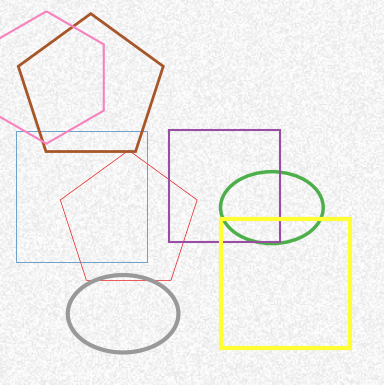[{"shape": "pentagon", "thickness": 0.5, "radius": 0.93, "center": [0.334, 0.423]}, {"shape": "square", "thickness": 0.5, "radius": 0.85, "center": [0.211, 0.49]}, {"shape": "oval", "thickness": 2.5, "radius": 0.67, "center": [0.706, 0.461]}, {"shape": "square", "thickness": 1.5, "radius": 0.72, "center": [0.583, 0.517]}, {"shape": "square", "thickness": 3, "radius": 0.84, "center": [0.741, 0.265]}, {"shape": "pentagon", "thickness": 2, "radius": 0.99, "center": [0.236, 0.767]}, {"shape": "hexagon", "thickness": 1.5, "radius": 0.86, "center": [0.121, 0.799]}, {"shape": "oval", "thickness": 3, "radius": 0.72, "center": [0.32, 0.185]}]